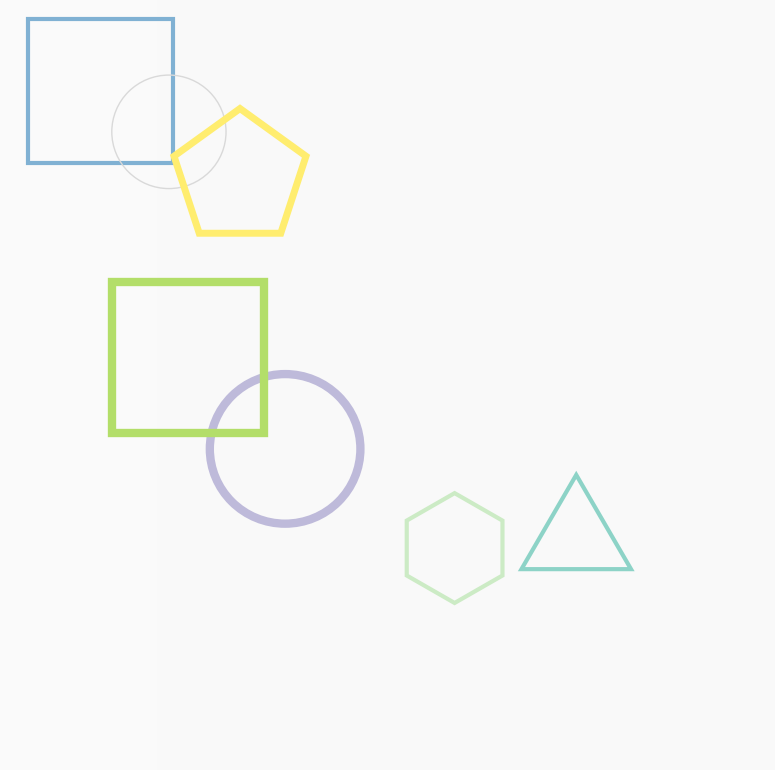[{"shape": "triangle", "thickness": 1.5, "radius": 0.41, "center": [0.744, 0.302]}, {"shape": "circle", "thickness": 3, "radius": 0.49, "center": [0.368, 0.417]}, {"shape": "square", "thickness": 1.5, "radius": 0.47, "center": [0.13, 0.881]}, {"shape": "square", "thickness": 3, "radius": 0.49, "center": [0.243, 0.536]}, {"shape": "circle", "thickness": 0.5, "radius": 0.37, "center": [0.218, 0.829]}, {"shape": "hexagon", "thickness": 1.5, "radius": 0.36, "center": [0.587, 0.288]}, {"shape": "pentagon", "thickness": 2.5, "radius": 0.45, "center": [0.31, 0.77]}]